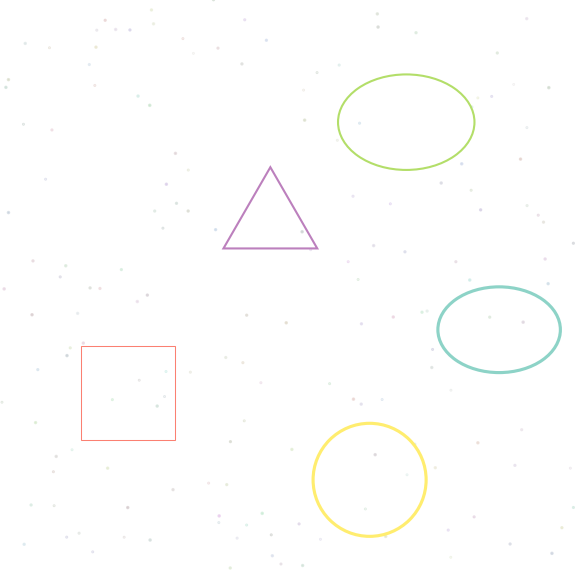[{"shape": "oval", "thickness": 1.5, "radius": 0.53, "center": [0.864, 0.428]}, {"shape": "square", "thickness": 0.5, "radius": 0.41, "center": [0.221, 0.319]}, {"shape": "oval", "thickness": 1, "radius": 0.59, "center": [0.703, 0.788]}, {"shape": "triangle", "thickness": 1, "radius": 0.47, "center": [0.468, 0.616]}, {"shape": "circle", "thickness": 1.5, "radius": 0.49, "center": [0.64, 0.168]}]